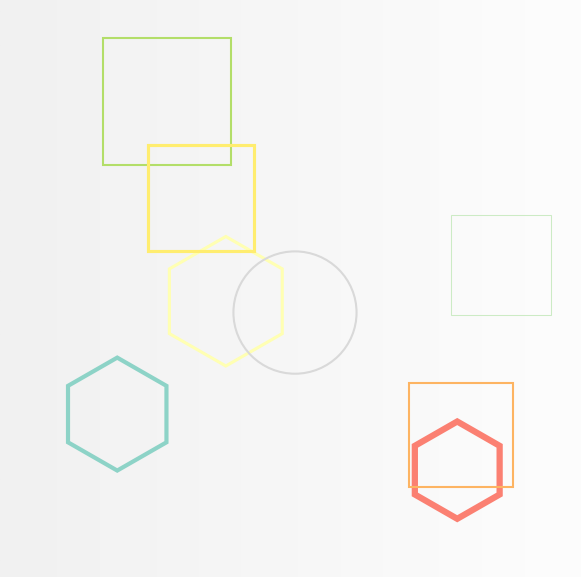[{"shape": "hexagon", "thickness": 2, "radius": 0.49, "center": [0.202, 0.282]}, {"shape": "hexagon", "thickness": 1.5, "radius": 0.56, "center": [0.388, 0.477]}, {"shape": "hexagon", "thickness": 3, "radius": 0.42, "center": [0.787, 0.185]}, {"shape": "square", "thickness": 1, "radius": 0.45, "center": [0.793, 0.246]}, {"shape": "square", "thickness": 1, "radius": 0.55, "center": [0.287, 0.823]}, {"shape": "circle", "thickness": 1, "radius": 0.53, "center": [0.508, 0.458]}, {"shape": "square", "thickness": 0.5, "radius": 0.43, "center": [0.862, 0.54]}, {"shape": "square", "thickness": 1.5, "radius": 0.46, "center": [0.346, 0.656]}]